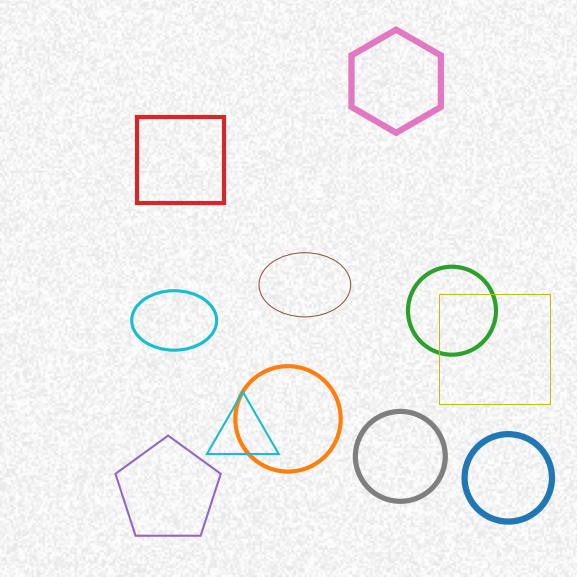[{"shape": "circle", "thickness": 3, "radius": 0.38, "center": [0.88, 0.172]}, {"shape": "circle", "thickness": 2, "radius": 0.46, "center": [0.499, 0.274]}, {"shape": "circle", "thickness": 2, "radius": 0.38, "center": [0.783, 0.461]}, {"shape": "square", "thickness": 2, "radius": 0.37, "center": [0.313, 0.722]}, {"shape": "pentagon", "thickness": 1, "radius": 0.48, "center": [0.291, 0.149]}, {"shape": "oval", "thickness": 0.5, "radius": 0.4, "center": [0.528, 0.506]}, {"shape": "hexagon", "thickness": 3, "radius": 0.45, "center": [0.686, 0.859]}, {"shape": "circle", "thickness": 2.5, "radius": 0.39, "center": [0.693, 0.209]}, {"shape": "square", "thickness": 0.5, "radius": 0.48, "center": [0.857, 0.395]}, {"shape": "oval", "thickness": 1.5, "radius": 0.37, "center": [0.302, 0.444]}, {"shape": "triangle", "thickness": 1, "radius": 0.36, "center": [0.42, 0.249]}]